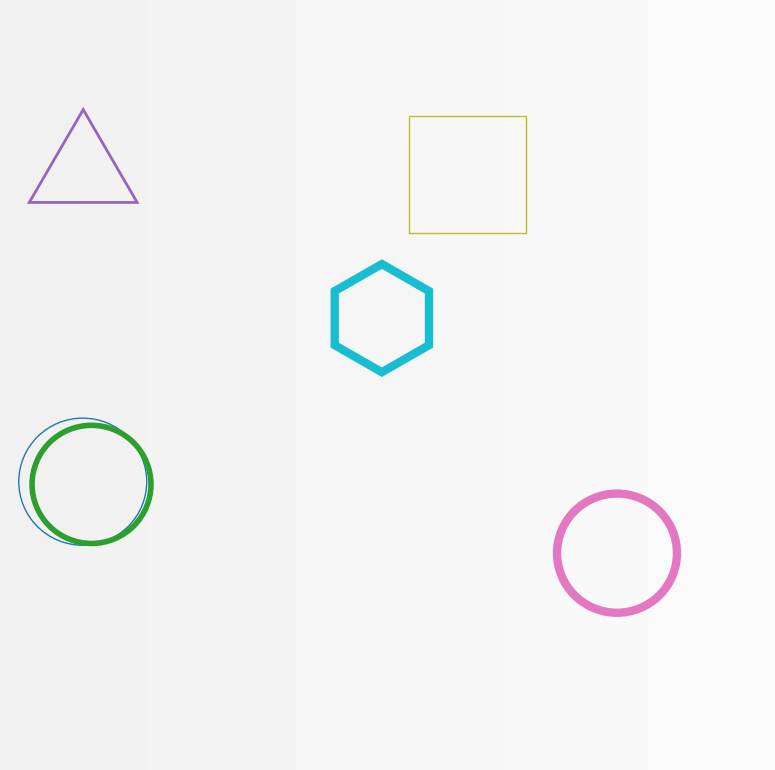[{"shape": "circle", "thickness": 0.5, "radius": 0.41, "center": [0.107, 0.374]}, {"shape": "circle", "thickness": 2, "radius": 0.38, "center": [0.118, 0.371]}, {"shape": "triangle", "thickness": 1, "radius": 0.4, "center": [0.107, 0.777]}, {"shape": "circle", "thickness": 3, "radius": 0.39, "center": [0.796, 0.282]}, {"shape": "square", "thickness": 0.5, "radius": 0.38, "center": [0.603, 0.773]}, {"shape": "hexagon", "thickness": 3, "radius": 0.35, "center": [0.493, 0.587]}]